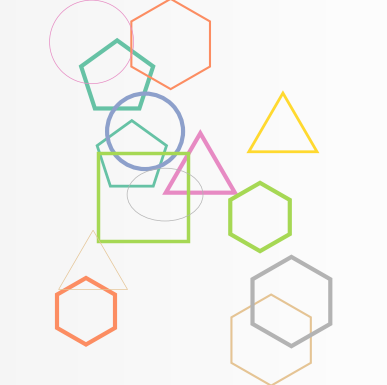[{"shape": "pentagon", "thickness": 2, "radius": 0.47, "center": [0.34, 0.593]}, {"shape": "pentagon", "thickness": 3, "radius": 0.49, "center": [0.302, 0.797]}, {"shape": "hexagon", "thickness": 1.5, "radius": 0.59, "center": [0.44, 0.886]}, {"shape": "hexagon", "thickness": 3, "radius": 0.43, "center": [0.222, 0.192]}, {"shape": "circle", "thickness": 3, "radius": 0.49, "center": [0.374, 0.659]}, {"shape": "triangle", "thickness": 3, "radius": 0.51, "center": [0.517, 0.551]}, {"shape": "circle", "thickness": 0.5, "radius": 0.54, "center": [0.236, 0.891]}, {"shape": "square", "thickness": 2.5, "radius": 0.58, "center": [0.369, 0.488]}, {"shape": "hexagon", "thickness": 3, "radius": 0.44, "center": [0.671, 0.436]}, {"shape": "triangle", "thickness": 2, "radius": 0.51, "center": [0.73, 0.657]}, {"shape": "hexagon", "thickness": 1.5, "radius": 0.59, "center": [0.7, 0.117]}, {"shape": "triangle", "thickness": 0.5, "radius": 0.51, "center": [0.24, 0.299]}, {"shape": "hexagon", "thickness": 3, "radius": 0.58, "center": [0.752, 0.217]}, {"shape": "oval", "thickness": 0.5, "radius": 0.49, "center": [0.426, 0.495]}]